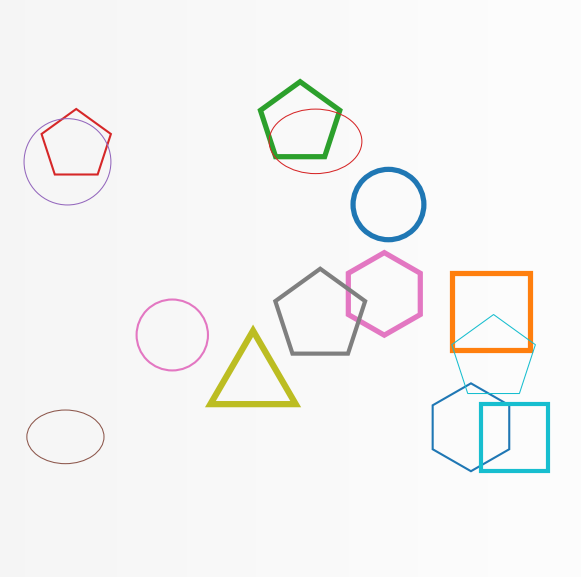[{"shape": "circle", "thickness": 2.5, "radius": 0.3, "center": [0.668, 0.645]}, {"shape": "hexagon", "thickness": 1, "radius": 0.38, "center": [0.81, 0.259]}, {"shape": "square", "thickness": 2.5, "radius": 0.33, "center": [0.845, 0.459]}, {"shape": "pentagon", "thickness": 2.5, "radius": 0.36, "center": [0.516, 0.786]}, {"shape": "oval", "thickness": 0.5, "radius": 0.4, "center": [0.543, 0.754]}, {"shape": "pentagon", "thickness": 1, "radius": 0.31, "center": [0.131, 0.748]}, {"shape": "circle", "thickness": 0.5, "radius": 0.37, "center": [0.116, 0.719]}, {"shape": "oval", "thickness": 0.5, "radius": 0.33, "center": [0.113, 0.243]}, {"shape": "hexagon", "thickness": 2.5, "radius": 0.36, "center": [0.661, 0.49]}, {"shape": "circle", "thickness": 1, "radius": 0.31, "center": [0.296, 0.419]}, {"shape": "pentagon", "thickness": 2, "radius": 0.41, "center": [0.551, 0.453]}, {"shape": "triangle", "thickness": 3, "radius": 0.42, "center": [0.435, 0.342]}, {"shape": "pentagon", "thickness": 0.5, "radius": 0.38, "center": [0.849, 0.379]}, {"shape": "square", "thickness": 2, "radius": 0.29, "center": [0.886, 0.241]}]